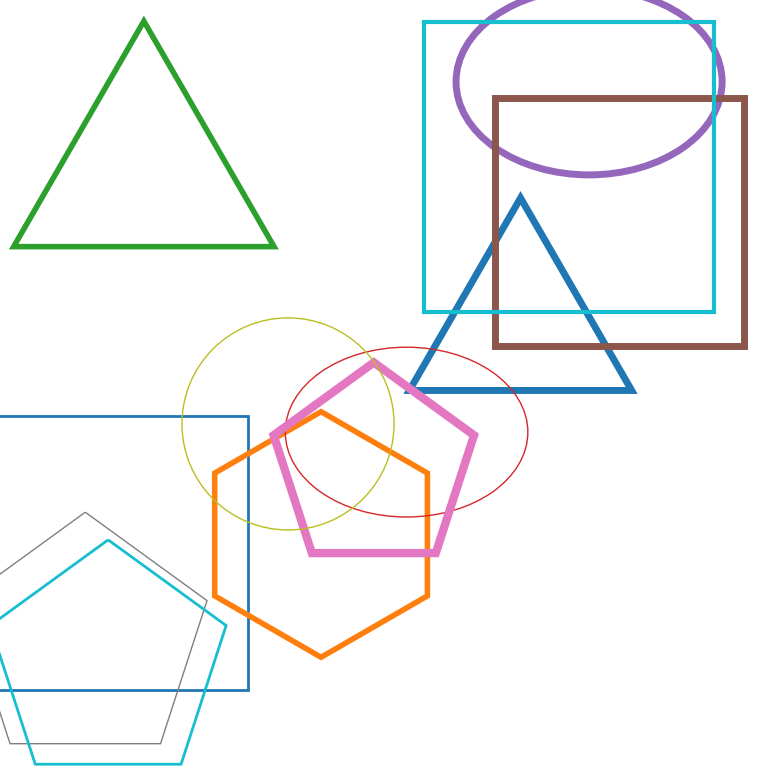[{"shape": "square", "thickness": 1, "radius": 0.89, "center": [0.144, 0.282]}, {"shape": "triangle", "thickness": 2.5, "radius": 0.83, "center": [0.676, 0.576]}, {"shape": "hexagon", "thickness": 2, "radius": 0.8, "center": [0.417, 0.306]}, {"shape": "triangle", "thickness": 2, "radius": 0.98, "center": [0.187, 0.777]}, {"shape": "oval", "thickness": 0.5, "radius": 0.79, "center": [0.528, 0.439]}, {"shape": "oval", "thickness": 2.5, "radius": 0.86, "center": [0.765, 0.894]}, {"shape": "square", "thickness": 2.5, "radius": 0.81, "center": [0.805, 0.712]}, {"shape": "pentagon", "thickness": 3, "radius": 0.68, "center": [0.485, 0.392]}, {"shape": "pentagon", "thickness": 0.5, "radius": 0.83, "center": [0.111, 0.169]}, {"shape": "circle", "thickness": 0.5, "radius": 0.69, "center": [0.374, 0.449]}, {"shape": "square", "thickness": 1.5, "radius": 0.94, "center": [0.739, 0.783]}, {"shape": "pentagon", "thickness": 1, "radius": 0.81, "center": [0.14, 0.138]}]